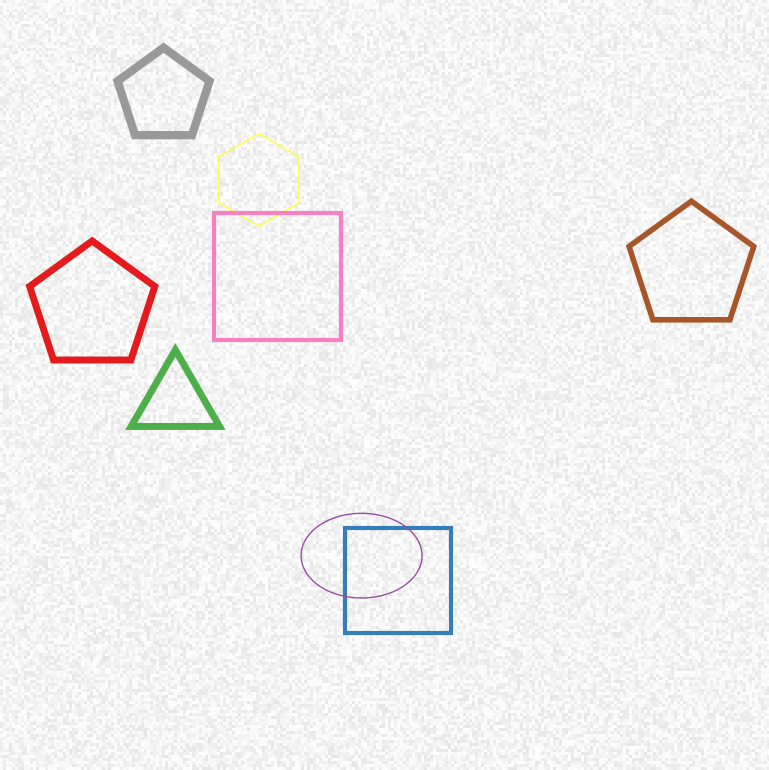[{"shape": "pentagon", "thickness": 2.5, "radius": 0.43, "center": [0.12, 0.602]}, {"shape": "square", "thickness": 1.5, "radius": 0.34, "center": [0.517, 0.246]}, {"shape": "triangle", "thickness": 2.5, "radius": 0.33, "center": [0.228, 0.479]}, {"shape": "oval", "thickness": 0.5, "radius": 0.39, "center": [0.47, 0.278]}, {"shape": "hexagon", "thickness": 0.5, "radius": 0.3, "center": [0.336, 0.766]}, {"shape": "pentagon", "thickness": 2, "radius": 0.43, "center": [0.898, 0.654]}, {"shape": "square", "thickness": 1.5, "radius": 0.41, "center": [0.361, 0.641]}, {"shape": "pentagon", "thickness": 3, "radius": 0.31, "center": [0.212, 0.875]}]